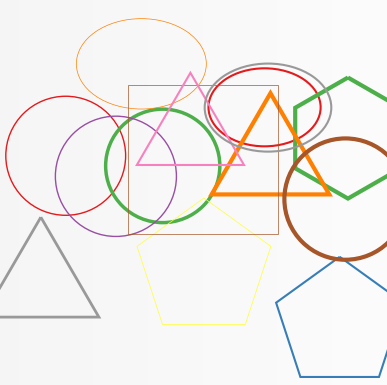[{"shape": "circle", "thickness": 1, "radius": 0.77, "center": [0.17, 0.595]}, {"shape": "oval", "thickness": 1.5, "radius": 0.72, "center": [0.683, 0.721]}, {"shape": "pentagon", "thickness": 1.5, "radius": 0.86, "center": [0.877, 0.16]}, {"shape": "hexagon", "thickness": 3, "radius": 0.79, "center": [0.898, 0.641]}, {"shape": "circle", "thickness": 2.5, "radius": 0.74, "center": [0.42, 0.569]}, {"shape": "circle", "thickness": 1, "radius": 0.78, "center": [0.299, 0.542]}, {"shape": "oval", "thickness": 0.5, "radius": 0.84, "center": [0.365, 0.834]}, {"shape": "triangle", "thickness": 3, "radius": 0.88, "center": [0.698, 0.583]}, {"shape": "pentagon", "thickness": 0.5, "radius": 0.91, "center": [0.526, 0.304]}, {"shape": "circle", "thickness": 3, "radius": 0.79, "center": [0.891, 0.483]}, {"shape": "square", "thickness": 0.5, "radius": 0.97, "center": [0.523, 0.585]}, {"shape": "triangle", "thickness": 1.5, "radius": 0.8, "center": [0.491, 0.651]}, {"shape": "oval", "thickness": 1.5, "radius": 0.82, "center": [0.692, 0.721]}, {"shape": "triangle", "thickness": 2, "radius": 0.86, "center": [0.105, 0.263]}]